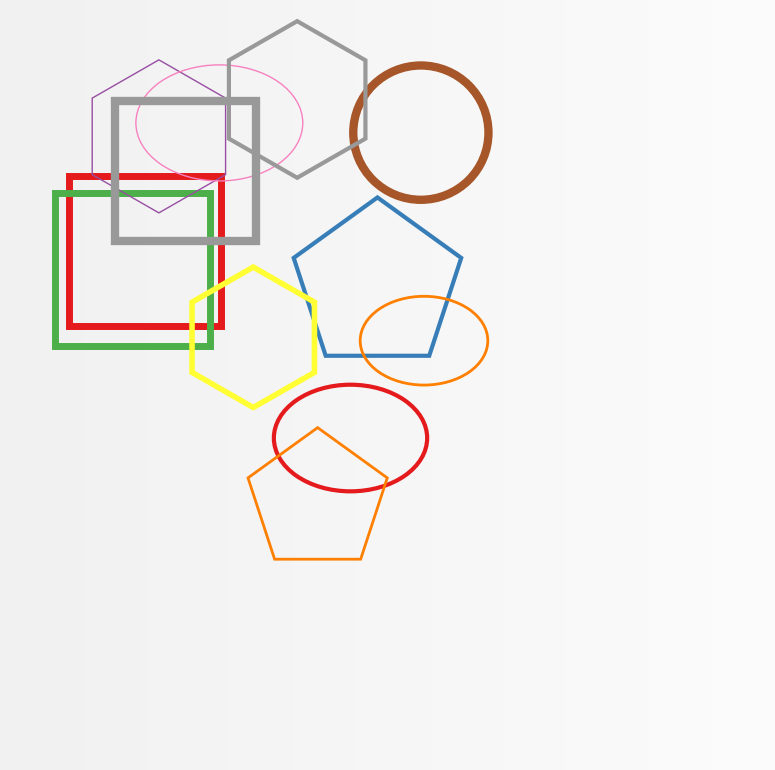[{"shape": "oval", "thickness": 1.5, "radius": 0.49, "center": [0.452, 0.431]}, {"shape": "square", "thickness": 2.5, "radius": 0.49, "center": [0.187, 0.674]}, {"shape": "pentagon", "thickness": 1.5, "radius": 0.57, "center": [0.487, 0.63]}, {"shape": "square", "thickness": 2.5, "radius": 0.5, "center": [0.171, 0.65]}, {"shape": "hexagon", "thickness": 0.5, "radius": 0.5, "center": [0.205, 0.823]}, {"shape": "oval", "thickness": 1, "radius": 0.41, "center": [0.547, 0.558]}, {"shape": "pentagon", "thickness": 1, "radius": 0.47, "center": [0.41, 0.35]}, {"shape": "hexagon", "thickness": 2, "radius": 0.46, "center": [0.327, 0.562]}, {"shape": "circle", "thickness": 3, "radius": 0.44, "center": [0.543, 0.828]}, {"shape": "oval", "thickness": 0.5, "radius": 0.54, "center": [0.283, 0.84]}, {"shape": "hexagon", "thickness": 1.5, "radius": 0.51, "center": [0.383, 0.871]}, {"shape": "square", "thickness": 3, "radius": 0.45, "center": [0.24, 0.778]}]